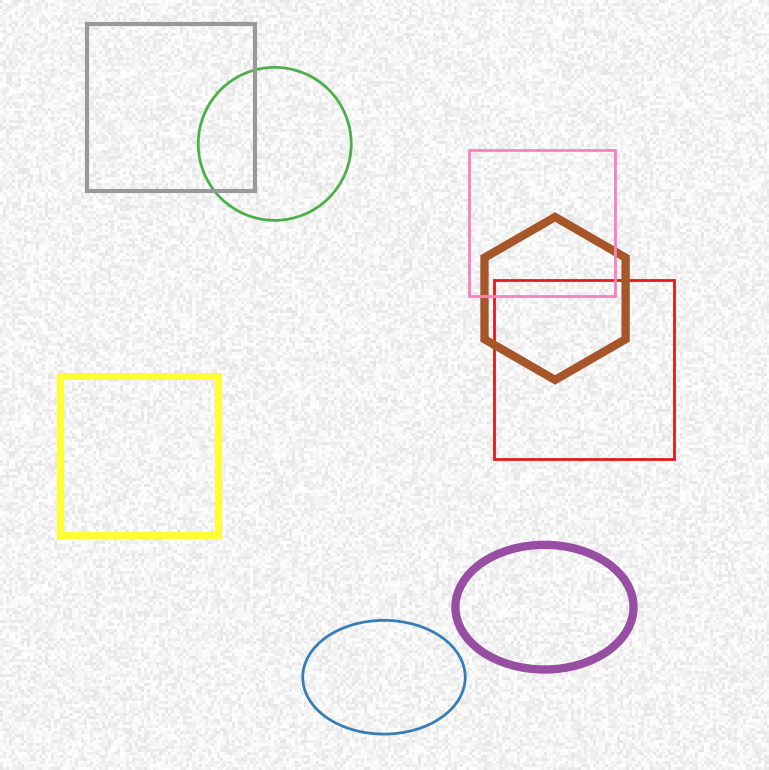[{"shape": "square", "thickness": 1, "radius": 0.58, "center": [0.758, 0.52]}, {"shape": "oval", "thickness": 1, "radius": 0.53, "center": [0.499, 0.12]}, {"shape": "circle", "thickness": 1, "radius": 0.5, "center": [0.357, 0.813]}, {"shape": "oval", "thickness": 3, "radius": 0.58, "center": [0.707, 0.211]}, {"shape": "square", "thickness": 2.5, "radius": 0.52, "center": [0.181, 0.408]}, {"shape": "hexagon", "thickness": 3, "radius": 0.53, "center": [0.721, 0.612]}, {"shape": "square", "thickness": 1, "radius": 0.47, "center": [0.704, 0.711]}, {"shape": "square", "thickness": 1.5, "radius": 0.55, "center": [0.222, 0.86]}]